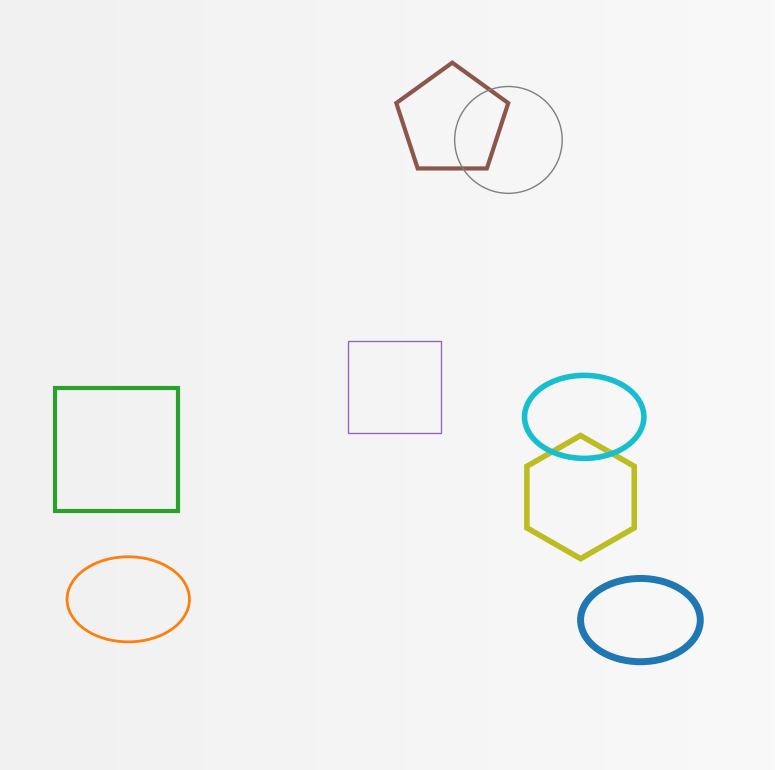[{"shape": "oval", "thickness": 2.5, "radius": 0.39, "center": [0.826, 0.195]}, {"shape": "oval", "thickness": 1, "radius": 0.39, "center": [0.165, 0.222]}, {"shape": "square", "thickness": 1.5, "radius": 0.4, "center": [0.151, 0.416]}, {"shape": "square", "thickness": 0.5, "radius": 0.3, "center": [0.509, 0.498]}, {"shape": "pentagon", "thickness": 1.5, "radius": 0.38, "center": [0.584, 0.843]}, {"shape": "circle", "thickness": 0.5, "radius": 0.35, "center": [0.656, 0.818]}, {"shape": "hexagon", "thickness": 2, "radius": 0.4, "center": [0.749, 0.354]}, {"shape": "oval", "thickness": 2, "radius": 0.38, "center": [0.754, 0.459]}]